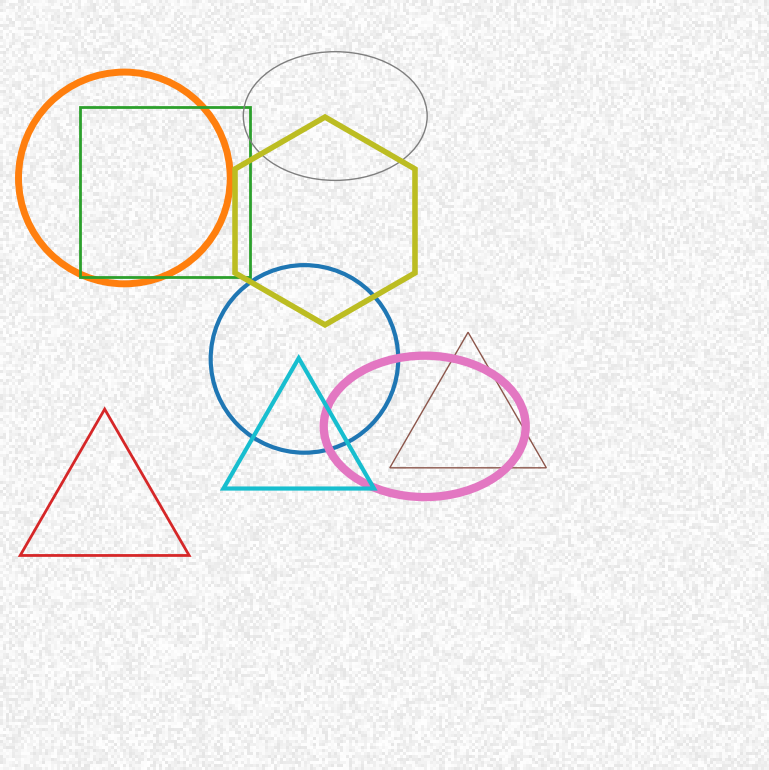[{"shape": "circle", "thickness": 1.5, "radius": 0.61, "center": [0.395, 0.534]}, {"shape": "circle", "thickness": 2.5, "radius": 0.69, "center": [0.162, 0.769]}, {"shape": "square", "thickness": 1, "radius": 0.55, "center": [0.215, 0.751]}, {"shape": "triangle", "thickness": 1, "radius": 0.63, "center": [0.136, 0.342]}, {"shape": "triangle", "thickness": 0.5, "radius": 0.59, "center": [0.608, 0.451]}, {"shape": "oval", "thickness": 3, "radius": 0.66, "center": [0.552, 0.446]}, {"shape": "oval", "thickness": 0.5, "radius": 0.6, "center": [0.435, 0.849]}, {"shape": "hexagon", "thickness": 2, "radius": 0.67, "center": [0.422, 0.713]}, {"shape": "triangle", "thickness": 1.5, "radius": 0.56, "center": [0.388, 0.422]}]